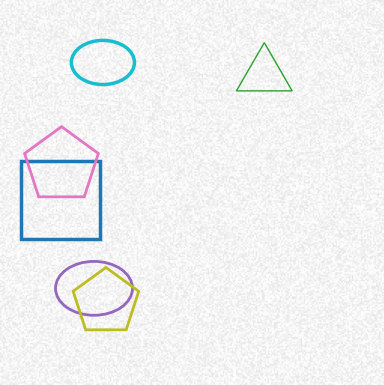[{"shape": "square", "thickness": 2.5, "radius": 0.51, "center": [0.157, 0.481]}, {"shape": "triangle", "thickness": 1, "radius": 0.42, "center": [0.686, 0.806]}, {"shape": "oval", "thickness": 2, "radius": 0.5, "center": [0.244, 0.251]}, {"shape": "pentagon", "thickness": 2, "radius": 0.5, "center": [0.16, 0.57]}, {"shape": "pentagon", "thickness": 2, "radius": 0.45, "center": [0.275, 0.216]}, {"shape": "oval", "thickness": 2.5, "radius": 0.41, "center": [0.267, 0.838]}]